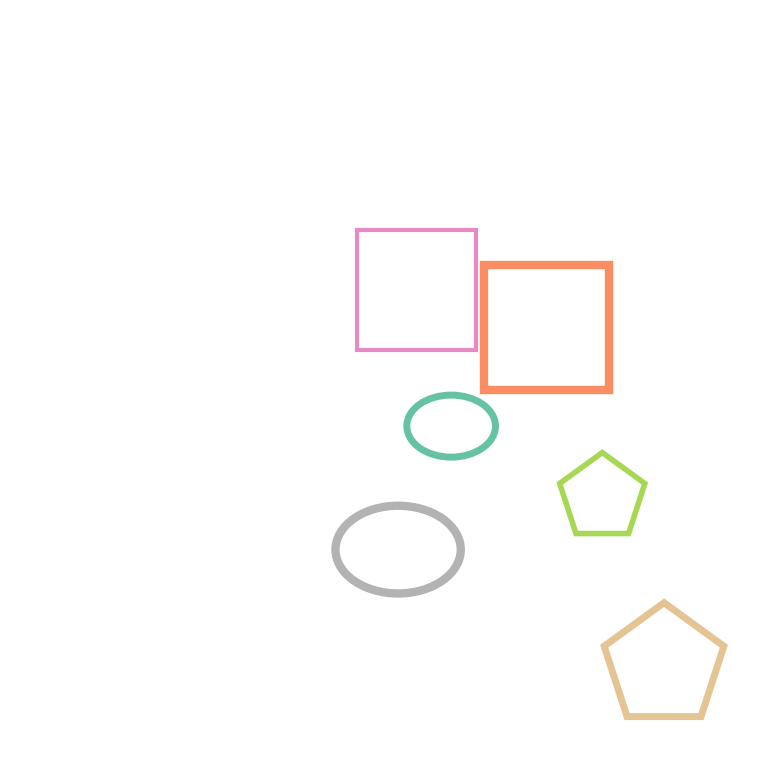[{"shape": "oval", "thickness": 2.5, "radius": 0.29, "center": [0.586, 0.447]}, {"shape": "square", "thickness": 3, "radius": 0.41, "center": [0.71, 0.574]}, {"shape": "square", "thickness": 1.5, "radius": 0.39, "center": [0.541, 0.624]}, {"shape": "pentagon", "thickness": 2, "radius": 0.29, "center": [0.782, 0.354]}, {"shape": "pentagon", "thickness": 2.5, "radius": 0.41, "center": [0.862, 0.136]}, {"shape": "oval", "thickness": 3, "radius": 0.41, "center": [0.517, 0.286]}]